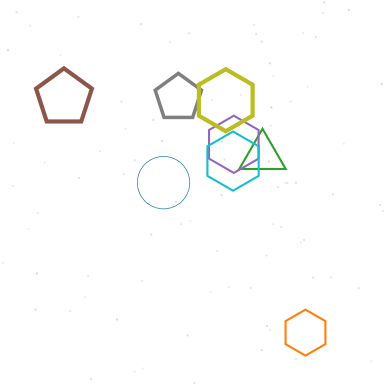[{"shape": "circle", "thickness": 0.5, "radius": 0.34, "center": [0.425, 0.526]}, {"shape": "hexagon", "thickness": 1.5, "radius": 0.3, "center": [0.793, 0.136]}, {"shape": "triangle", "thickness": 1.5, "radius": 0.35, "center": [0.682, 0.596]}, {"shape": "hexagon", "thickness": 1.5, "radius": 0.37, "center": [0.607, 0.625]}, {"shape": "pentagon", "thickness": 3, "radius": 0.38, "center": [0.166, 0.746]}, {"shape": "pentagon", "thickness": 2.5, "radius": 0.32, "center": [0.463, 0.746]}, {"shape": "hexagon", "thickness": 3, "radius": 0.4, "center": [0.586, 0.74]}, {"shape": "hexagon", "thickness": 1.5, "radius": 0.38, "center": [0.605, 0.582]}]